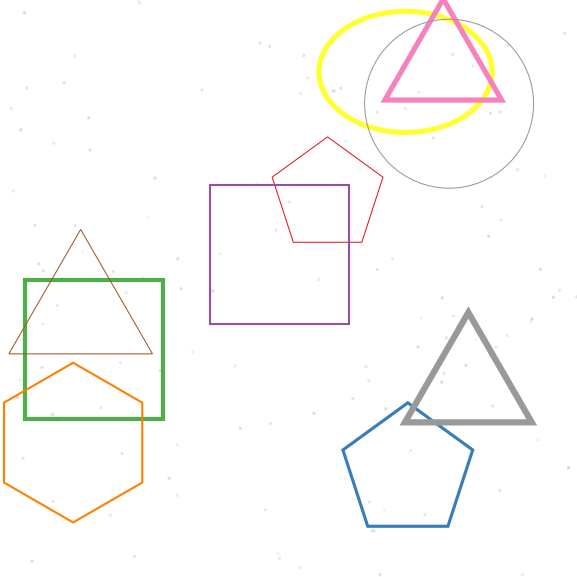[{"shape": "pentagon", "thickness": 0.5, "radius": 0.5, "center": [0.567, 0.661]}, {"shape": "pentagon", "thickness": 1.5, "radius": 0.59, "center": [0.706, 0.183]}, {"shape": "square", "thickness": 2, "radius": 0.6, "center": [0.163, 0.394]}, {"shape": "square", "thickness": 1, "radius": 0.6, "center": [0.483, 0.559]}, {"shape": "hexagon", "thickness": 1, "radius": 0.69, "center": [0.127, 0.233]}, {"shape": "oval", "thickness": 2.5, "radius": 0.75, "center": [0.702, 0.875]}, {"shape": "triangle", "thickness": 0.5, "radius": 0.72, "center": [0.14, 0.458]}, {"shape": "triangle", "thickness": 2.5, "radius": 0.58, "center": [0.768, 0.884]}, {"shape": "triangle", "thickness": 3, "radius": 0.63, "center": [0.811, 0.331]}, {"shape": "circle", "thickness": 0.5, "radius": 0.73, "center": [0.778, 0.82]}]